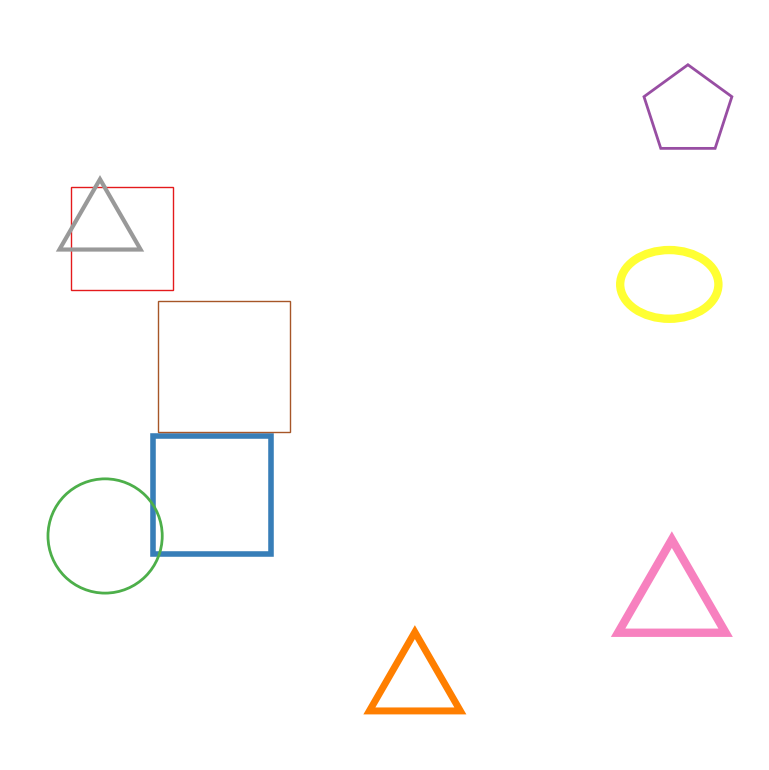[{"shape": "square", "thickness": 0.5, "radius": 0.33, "center": [0.158, 0.691]}, {"shape": "square", "thickness": 2, "radius": 0.38, "center": [0.276, 0.358]}, {"shape": "circle", "thickness": 1, "radius": 0.37, "center": [0.136, 0.304]}, {"shape": "pentagon", "thickness": 1, "radius": 0.3, "center": [0.893, 0.856]}, {"shape": "triangle", "thickness": 2.5, "radius": 0.34, "center": [0.539, 0.111]}, {"shape": "oval", "thickness": 3, "radius": 0.32, "center": [0.869, 0.631]}, {"shape": "square", "thickness": 0.5, "radius": 0.43, "center": [0.291, 0.524]}, {"shape": "triangle", "thickness": 3, "radius": 0.4, "center": [0.873, 0.219]}, {"shape": "triangle", "thickness": 1.5, "radius": 0.3, "center": [0.13, 0.706]}]